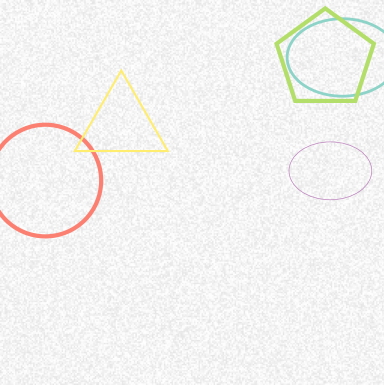[{"shape": "oval", "thickness": 2, "radius": 0.72, "center": [0.889, 0.851]}, {"shape": "circle", "thickness": 3, "radius": 0.73, "center": [0.118, 0.531]}, {"shape": "pentagon", "thickness": 3, "radius": 0.66, "center": [0.845, 0.845]}, {"shape": "oval", "thickness": 0.5, "radius": 0.54, "center": [0.858, 0.556]}, {"shape": "triangle", "thickness": 1.5, "radius": 0.7, "center": [0.315, 0.677]}]